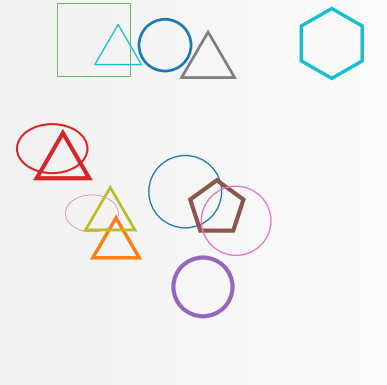[{"shape": "circle", "thickness": 1, "radius": 0.47, "center": [0.478, 0.502]}, {"shape": "circle", "thickness": 2, "radius": 0.34, "center": [0.426, 0.883]}, {"shape": "triangle", "thickness": 2.5, "radius": 0.35, "center": [0.299, 0.365]}, {"shape": "square", "thickness": 0.5, "radius": 0.47, "center": [0.242, 0.898]}, {"shape": "triangle", "thickness": 3, "radius": 0.39, "center": [0.162, 0.576]}, {"shape": "oval", "thickness": 1.5, "radius": 0.45, "center": [0.135, 0.614]}, {"shape": "circle", "thickness": 3, "radius": 0.38, "center": [0.524, 0.255]}, {"shape": "pentagon", "thickness": 3, "radius": 0.36, "center": [0.56, 0.459]}, {"shape": "oval", "thickness": 0.5, "radius": 0.34, "center": [0.237, 0.446]}, {"shape": "circle", "thickness": 1, "radius": 0.45, "center": [0.609, 0.426]}, {"shape": "triangle", "thickness": 2, "radius": 0.39, "center": [0.537, 0.838]}, {"shape": "triangle", "thickness": 2, "radius": 0.37, "center": [0.285, 0.44]}, {"shape": "triangle", "thickness": 1, "radius": 0.35, "center": [0.305, 0.867]}, {"shape": "hexagon", "thickness": 2.5, "radius": 0.45, "center": [0.856, 0.887]}]